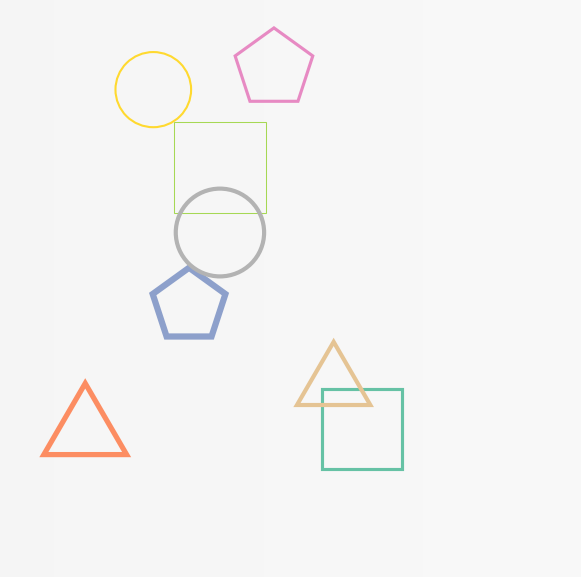[{"shape": "square", "thickness": 1.5, "radius": 0.35, "center": [0.623, 0.257]}, {"shape": "triangle", "thickness": 2.5, "radius": 0.41, "center": [0.147, 0.253]}, {"shape": "pentagon", "thickness": 3, "radius": 0.33, "center": [0.325, 0.47]}, {"shape": "pentagon", "thickness": 1.5, "radius": 0.35, "center": [0.471, 0.881]}, {"shape": "square", "thickness": 0.5, "radius": 0.4, "center": [0.378, 0.709]}, {"shape": "circle", "thickness": 1, "radius": 0.33, "center": [0.264, 0.844]}, {"shape": "triangle", "thickness": 2, "radius": 0.36, "center": [0.574, 0.334]}, {"shape": "circle", "thickness": 2, "radius": 0.38, "center": [0.378, 0.597]}]